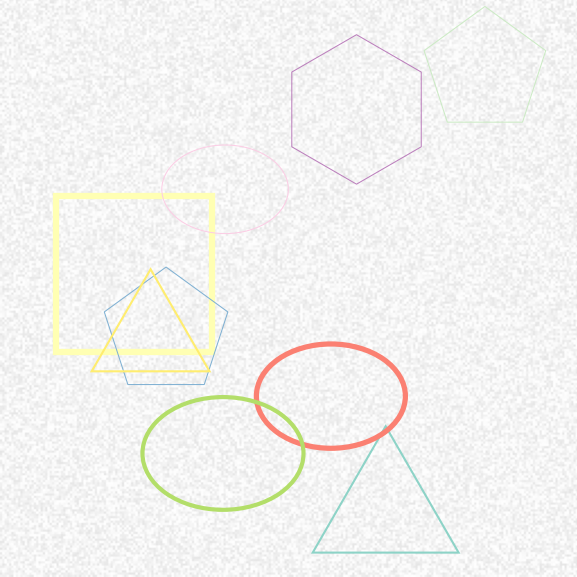[{"shape": "triangle", "thickness": 1, "radius": 0.73, "center": [0.668, 0.115]}, {"shape": "square", "thickness": 3, "radius": 0.68, "center": [0.233, 0.524]}, {"shape": "oval", "thickness": 2.5, "radius": 0.65, "center": [0.573, 0.313]}, {"shape": "pentagon", "thickness": 0.5, "radius": 0.56, "center": [0.288, 0.424]}, {"shape": "oval", "thickness": 2, "radius": 0.7, "center": [0.386, 0.214]}, {"shape": "oval", "thickness": 0.5, "radius": 0.55, "center": [0.39, 0.671]}, {"shape": "hexagon", "thickness": 0.5, "radius": 0.65, "center": [0.617, 0.81]}, {"shape": "pentagon", "thickness": 0.5, "radius": 0.55, "center": [0.84, 0.877]}, {"shape": "triangle", "thickness": 1, "radius": 0.59, "center": [0.261, 0.415]}]